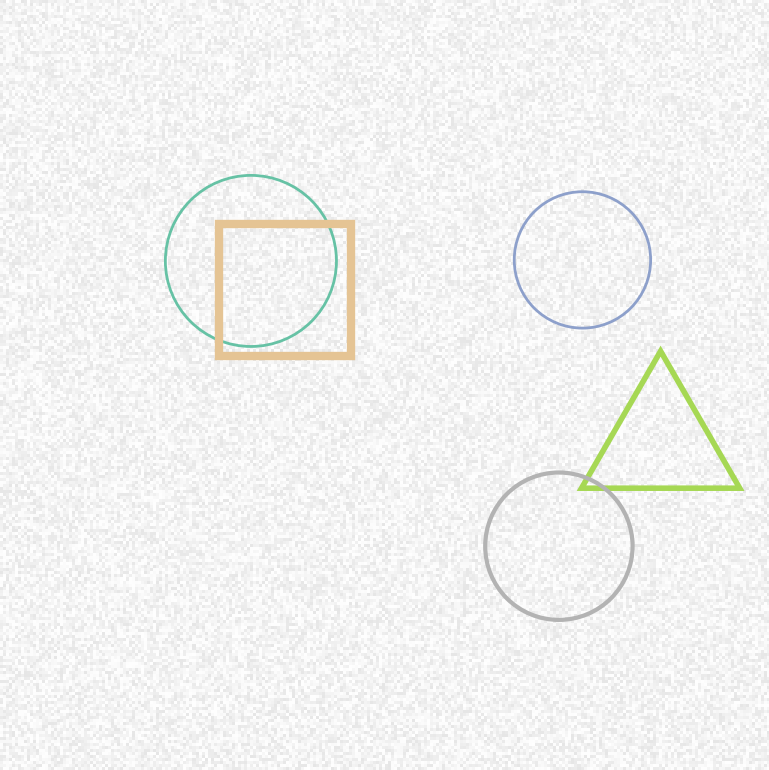[{"shape": "circle", "thickness": 1, "radius": 0.56, "center": [0.326, 0.661]}, {"shape": "circle", "thickness": 1, "radius": 0.44, "center": [0.756, 0.662]}, {"shape": "triangle", "thickness": 2, "radius": 0.59, "center": [0.858, 0.425]}, {"shape": "square", "thickness": 3, "radius": 0.43, "center": [0.37, 0.624]}, {"shape": "circle", "thickness": 1.5, "radius": 0.48, "center": [0.726, 0.291]}]